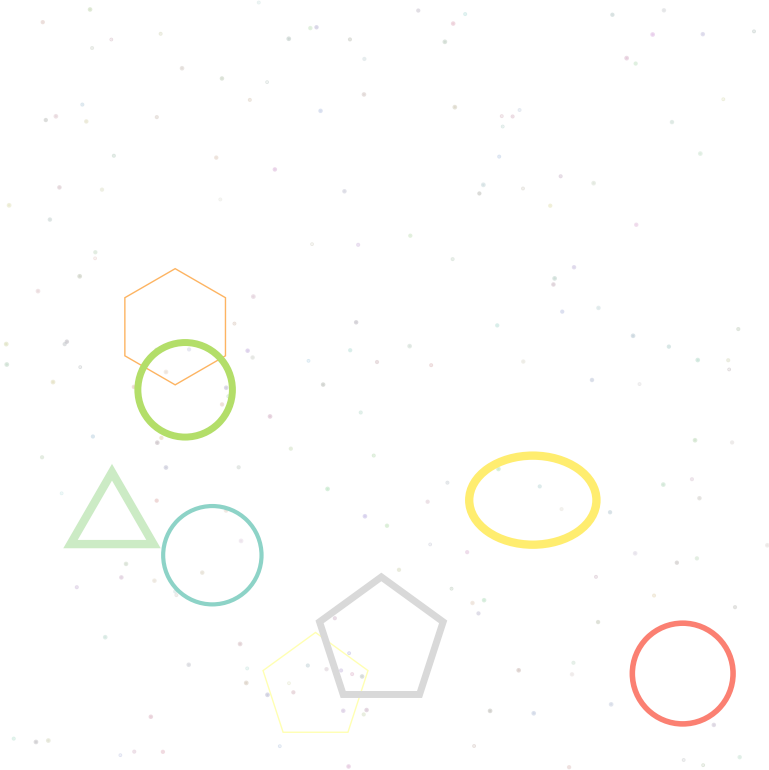[{"shape": "circle", "thickness": 1.5, "radius": 0.32, "center": [0.276, 0.279]}, {"shape": "pentagon", "thickness": 0.5, "radius": 0.36, "center": [0.41, 0.107]}, {"shape": "circle", "thickness": 2, "radius": 0.33, "center": [0.887, 0.125]}, {"shape": "hexagon", "thickness": 0.5, "radius": 0.38, "center": [0.227, 0.576]}, {"shape": "circle", "thickness": 2.5, "radius": 0.31, "center": [0.24, 0.494]}, {"shape": "pentagon", "thickness": 2.5, "radius": 0.42, "center": [0.495, 0.166]}, {"shape": "triangle", "thickness": 3, "radius": 0.31, "center": [0.145, 0.325]}, {"shape": "oval", "thickness": 3, "radius": 0.41, "center": [0.692, 0.35]}]